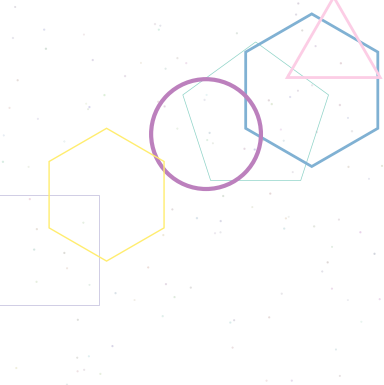[{"shape": "pentagon", "thickness": 0.5, "radius": 0.99, "center": [0.664, 0.692]}, {"shape": "square", "thickness": 0.5, "radius": 0.71, "center": [0.114, 0.35]}, {"shape": "hexagon", "thickness": 2, "radius": 0.99, "center": [0.81, 0.766]}, {"shape": "triangle", "thickness": 2, "radius": 0.7, "center": [0.867, 0.868]}, {"shape": "circle", "thickness": 3, "radius": 0.71, "center": [0.535, 0.652]}, {"shape": "hexagon", "thickness": 1, "radius": 0.86, "center": [0.277, 0.494]}]